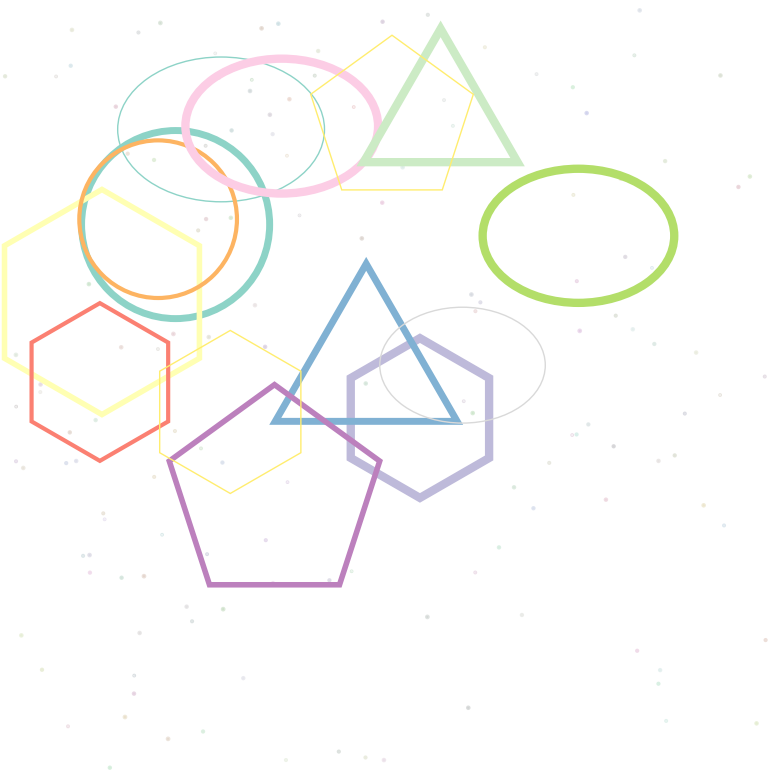[{"shape": "circle", "thickness": 2.5, "radius": 0.61, "center": [0.228, 0.708]}, {"shape": "oval", "thickness": 0.5, "radius": 0.67, "center": [0.287, 0.832]}, {"shape": "hexagon", "thickness": 2, "radius": 0.73, "center": [0.132, 0.608]}, {"shape": "hexagon", "thickness": 3, "radius": 0.52, "center": [0.545, 0.457]}, {"shape": "hexagon", "thickness": 1.5, "radius": 0.51, "center": [0.13, 0.504]}, {"shape": "triangle", "thickness": 2.5, "radius": 0.68, "center": [0.476, 0.521]}, {"shape": "circle", "thickness": 1.5, "radius": 0.51, "center": [0.205, 0.715]}, {"shape": "oval", "thickness": 3, "radius": 0.62, "center": [0.751, 0.694]}, {"shape": "oval", "thickness": 3, "radius": 0.63, "center": [0.366, 0.836]}, {"shape": "oval", "thickness": 0.5, "radius": 0.54, "center": [0.601, 0.526]}, {"shape": "pentagon", "thickness": 2, "radius": 0.72, "center": [0.356, 0.357]}, {"shape": "triangle", "thickness": 3, "radius": 0.58, "center": [0.572, 0.847]}, {"shape": "pentagon", "thickness": 0.5, "radius": 0.56, "center": [0.509, 0.843]}, {"shape": "hexagon", "thickness": 0.5, "radius": 0.53, "center": [0.299, 0.465]}]